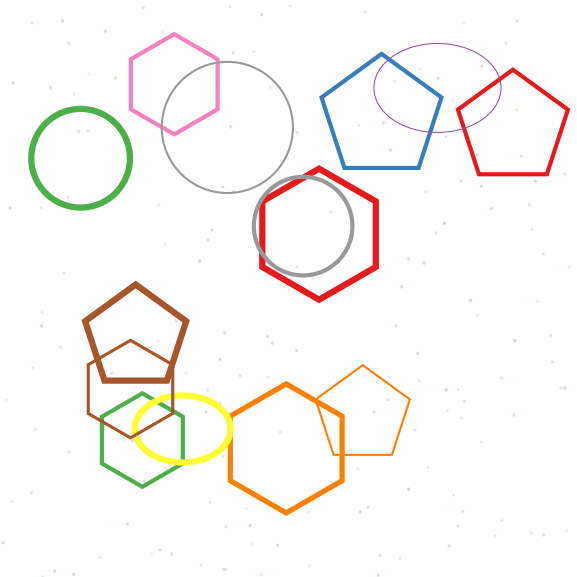[{"shape": "hexagon", "thickness": 3, "radius": 0.57, "center": [0.552, 0.594]}, {"shape": "pentagon", "thickness": 2, "radius": 0.5, "center": [0.888, 0.778]}, {"shape": "pentagon", "thickness": 2, "radius": 0.55, "center": [0.661, 0.797]}, {"shape": "hexagon", "thickness": 2, "radius": 0.4, "center": [0.246, 0.237]}, {"shape": "circle", "thickness": 3, "radius": 0.43, "center": [0.14, 0.725]}, {"shape": "oval", "thickness": 0.5, "radius": 0.55, "center": [0.758, 0.847]}, {"shape": "hexagon", "thickness": 2.5, "radius": 0.56, "center": [0.496, 0.223]}, {"shape": "pentagon", "thickness": 1, "radius": 0.43, "center": [0.628, 0.281]}, {"shape": "oval", "thickness": 3, "radius": 0.41, "center": [0.316, 0.256]}, {"shape": "pentagon", "thickness": 3, "radius": 0.46, "center": [0.235, 0.414]}, {"shape": "hexagon", "thickness": 1.5, "radius": 0.42, "center": [0.226, 0.325]}, {"shape": "hexagon", "thickness": 2, "radius": 0.43, "center": [0.302, 0.853]}, {"shape": "circle", "thickness": 1, "radius": 0.57, "center": [0.394, 0.778]}, {"shape": "circle", "thickness": 2, "radius": 0.43, "center": [0.525, 0.608]}]